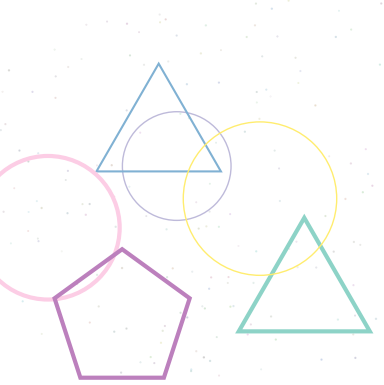[{"shape": "triangle", "thickness": 3, "radius": 0.98, "center": [0.79, 0.238]}, {"shape": "circle", "thickness": 1, "radius": 0.71, "center": [0.459, 0.569]}, {"shape": "triangle", "thickness": 1.5, "radius": 0.93, "center": [0.412, 0.648]}, {"shape": "circle", "thickness": 3, "radius": 0.93, "center": [0.124, 0.408]}, {"shape": "pentagon", "thickness": 3, "radius": 0.92, "center": [0.317, 0.168]}, {"shape": "circle", "thickness": 1, "radius": 1.0, "center": [0.675, 0.484]}]